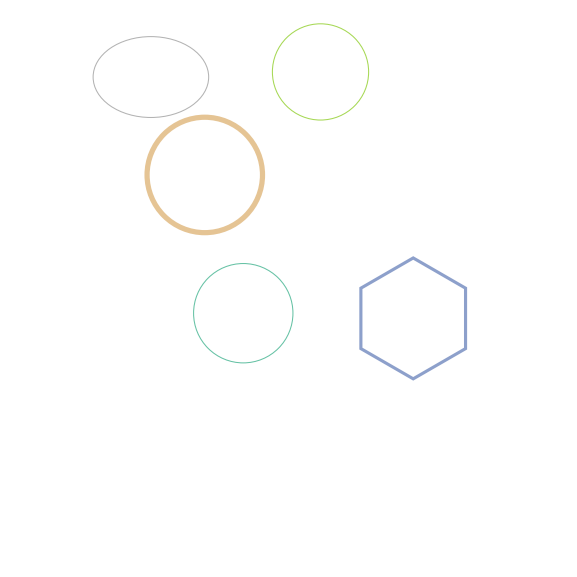[{"shape": "circle", "thickness": 0.5, "radius": 0.43, "center": [0.421, 0.457]}, {"shape": "hexagon", "thickness": 1.5, "radius": 0.52, "center": [0.716, 0.448]}, {"shape": "circle", "thickness": 0.5, "radius": 0.42, "center": [0.555, 0.875]}, {"shape": "circle", "thickness": 2.5, "radius": 0.5, "center": [0.355, 0.696]}, {"shape": "oval", "thickness": 0.5, "radius": 0.5, "center": [0.261, 0.866]}]